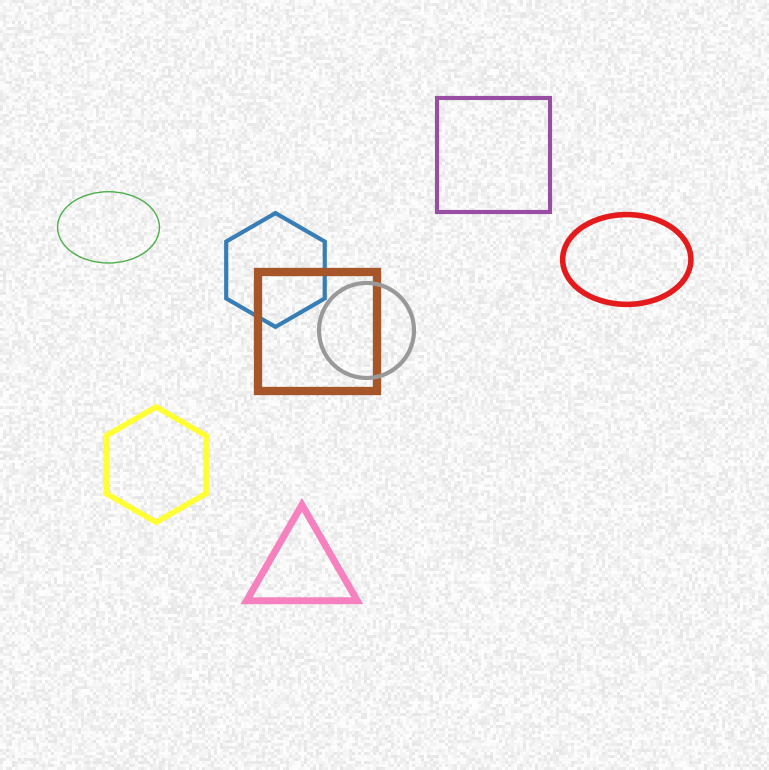[{"shape": "oval", "thickness": 2, "radius": 0.42, "center": [0.814, 0.663]}, {"shape": "hexagon", "thickness": 1.5, "radius": 0.37, "center": [0.358, 0.649]}, {"shape": "oval", "thickness": 0.5, "radius": 0.33, "center": [0.141, 0.705]}, {"shape": "square", "thickness": 1.5, "radius": 0.37, "center": [0.641, 0.799]}, {"shape": "hexagon", "thickness": 2, "radius": 0.37, "center": [0.203, 0.397]}, {"shape": "square", "thickness": 3, "radius": 0.39, "center": [0.412, 0.57]}, {"shape": "triangle", "thickness": 2.5, "radius": 0.42, "center": [0.392, 0.261]}, {"shape": "circle", "thickness": 1.5, "radius": 0.31, "center": [0.476, 0.571]}]